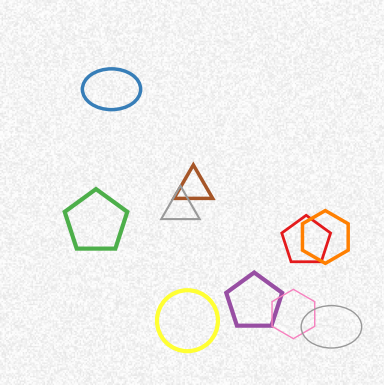[{"shape": "pentagon", "thickness": 2, "radius": 0.33, "center": [0.795, 0.374]}, {"shape": "oval", "thickness": 2.5, "radius": 0.38, "center": [0.29, 0.768]}, {"shape": "pentagon", "thickness": 3, "radius": 0.43, "center": [0.249, 0.423]}, {"shape": "pentagon", "thickness": 3, "radius": 0.38, "center": [0.66, 0.216]}, {"shape": "hexagon", "thickness": 2.5, "radius": 0.34, "center": [0.845, 0.384]}, {"shape": "circle", "thickness": 3, "radius": 0.4, "center": [0.487, 0.167]}, {"shape": "triangle", "thickness": 2.5, "radius": 0.29, "center": [0.502, 0.514]}, {"shape": "hexagon", "thickness": 1, "radius": 0.32, "center": [0.762, 0.184]}, {"shape": "triangle", "thickness": 1.5, "radius": 0.29, "center": [0.469, 0.46]}, {"shape": "oval", "thickness": 1, "radius": 0.39, "center": [0.861, 0.151]}]